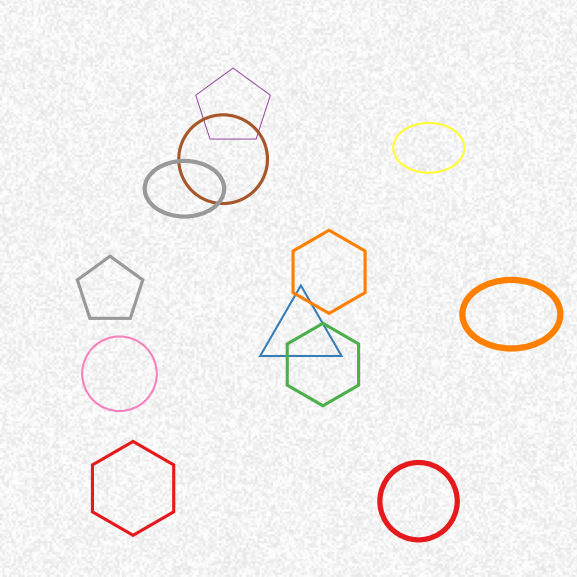[{"shape": "hexagon", "thickness": 1.5, "radius": 0.41, "center": [0.23, 0.153]}, {"shape": "circle", "thickness": 2.5, "radius": 0.33, "center": [0.725, 0.131]}, {"shape": "triangle", "thickness": 1, "radius": 0.41, "center": [0.521, 0.423]}, {"shape": "hexagon", "thickness": 1.5, "radius": 0.36, "center": [0.559, 0.368]}, {"shape": "pentagon", "thickness": 0.5, "radius": 0.34, "center": [0.404, 0.813]}, {"shape": "oval", "thickness": 3, "radius": 0.42, "center": [0.886, 0.455]}, {"shape": "hexagon", "thickness": 1.5, "radius": 0.36, "center": [0.57, 0.528]}, {"shape": "oval", "thickness": 1, "radius": 0.31, "center": [0.743, 0.743]}, {"shape": "circle", "thickness": 1.5, "radius": 0.38, "center": [0.386, 0.723]}, {"shape": "circle", "thickness": 1, "radius": 0.32, "center": [0.207, 0.352]}, {"shape": "oval", "thickness": 2, "radius": 0.34, "center": [0.319, 0.672]}, {"shape": "pentagon", "thickness": 1.5, "radius": 0.3, "center": [0.191, 0.496]}]